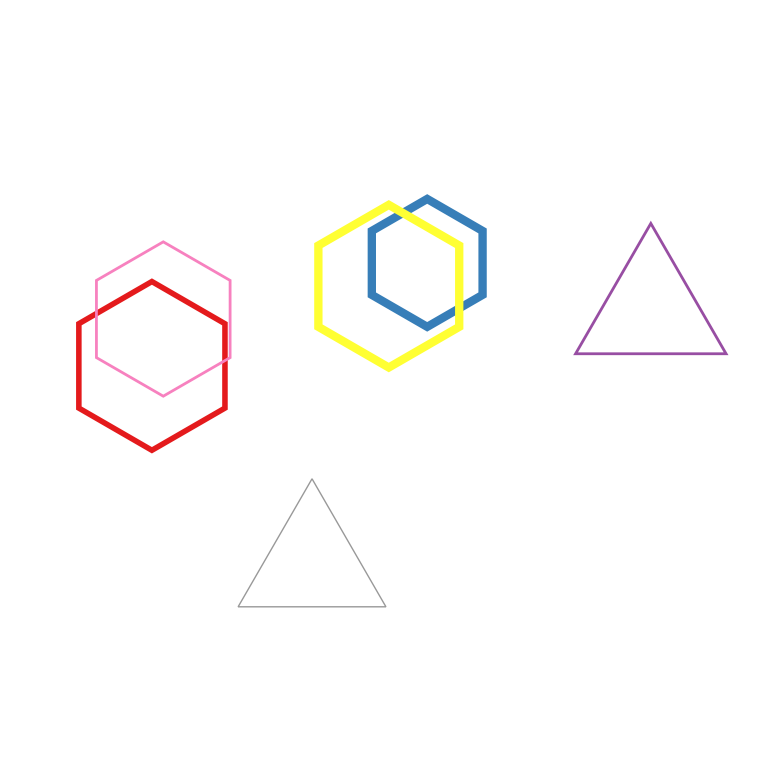[{"shape": "hexagon", "thickness": 2, "radius": 0.55, "center": [0.197, 0.525]}, {"shape": "hexagon", "thickness": 3, "radius": 0.42, "center": [0.555, 0.659]}, {"shape": "triangle", "thickness": 1, "radius": 0.56, "center": [0.845, 0.597]}, {"shape": "hexagon", "thickness": 3, "radius": 0.53, "center": [0.505, 0.628]}, {"shape": "hexagon", "thickness": 1, "radius": 0.5, "center": [0.212, 0.586]}, {"shape": "triangle", "thickness": 0.5, "radius": 0.55, "center": [0.405, 0.267]}]